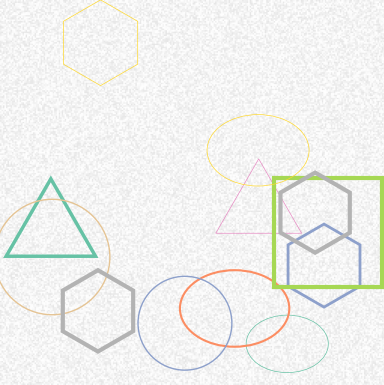[{"shape": "triangle", "thickness": 2.5, "radius": 0.67, "center": [0.132, 0.401]}, {"shape": "oval", "thickness": 0.5, "radius": 0.53, "center": [0.746, 0.107]}, {"shape": "oval", "thickness": 1.5, "radius": 0.71, "center": [0.609, 0.199]}, {"shape": "hexagon", "thickness": 2, "radius": 0.54, "center": [0.842, 0.31]}, {"shape": "circle", "thickness": 1, "radius": 0.61, "center": [0.48, 0.16]}, {"shape": "triangle", "thickness": 0.5, "radius": 0.64, "center": [0.672, 0.459]}, {"shape": "square", "thickness": 3, "radius": 0.7, "center": [0.852, 0.396]}, {"shape": "hexagon", "thickness": 0.5, "radius": 0.56, "center": [0.261, 0.889]}, {"shape": "oval", "thickness": 0.5, "radius": 0.66, "center": [0.67, 0.61]}, {"shape": "circle", "thickness": 1, "radius": 0.75, "center": [0.135, 0.332]}, {"shape": "hexagon", "thickness": 3, "radius": 0.52, "center": [0.819, 0.448]}, {"shape": "hexagon", "thickness": 3, "radius": 0.53, "center": [0.254, 0.193]}]